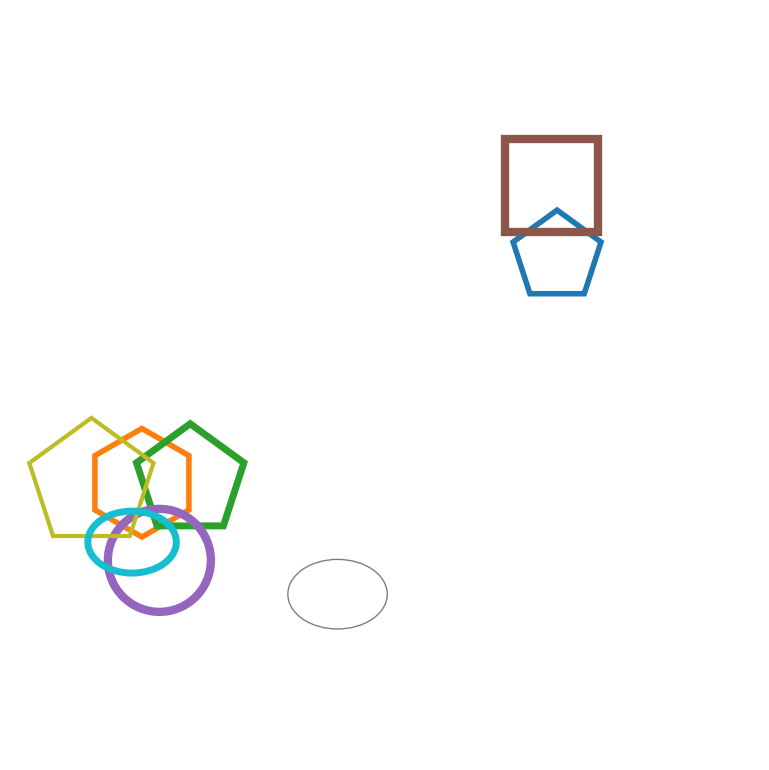[{"shape": "pentagon", "thickness": 2, "radius": 0.3, "center": [0.723, 0.667]}, {"shape": "hexagon", "thickness": 2, "radius": 0.35, "center": [0.184, 0.373]}, {"shape": "pentagon", "thickness": 2.5, "radius": 0.37, "center": [0.247, 0.376]}, {"shape": "circle", "thickness": 3, "radius": 0.33, "center": [0.207, 0.272]}, {"shape": "square", "thickness": 3, "radius": 0.3, "center": [0.716, 0.759]}, {"shape": "oval", "thickness": 0.5, "radius": 0.32, "center": [0.438, 0.228]}, {"shape": "pentagon", "thickness": 1.5, "radius": 0.42, "center": [0.119, 0.372]}, {"shape": "oval", "thickness": 2.5, "radius": 0.29, "center": [0.171, 0.296]}]